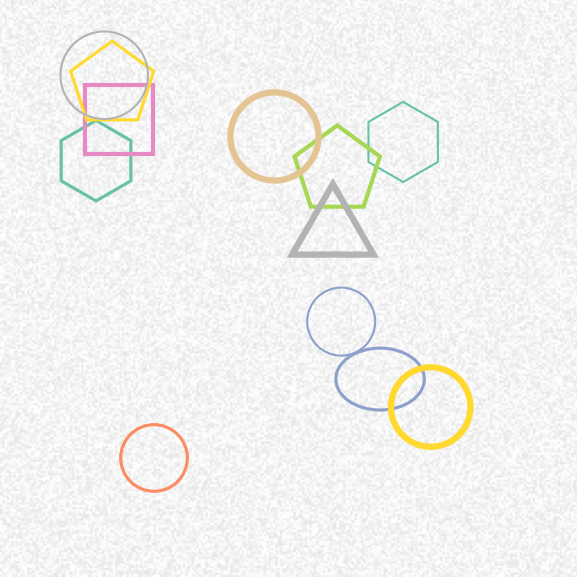[{"shape": "hexagon", "thickness": 1.5, "radius": 0.35, "center": [0.166, 0.721]}, {"shape": "hexagon", "thickness": 1, "radius": 0.35, "center": [0.698, 0.753]}, {"shape": "circle", "thickness": 1.5, "radius": 0.29, "center": [0.267, 0.206]}, {"shape": "circle", "thickness": 1, "radius": 0.29, "center": [0.591, 0.442]}, {"shape": "oval", "thickness": 1.5, "radius": 0.38, "center": [0.658, 0.343]}, {"shape": "square", "thickness": 2, "radius": 0.3, "center": [0.206, 0.792]}, {"shape": "pentagon", "thickness": 2, "radius": 0.39, "center": [0.584, 0.704]}, {"shape": "pentagon", "thickness": 1.5, "radius": 0.38, "center": [0.194, 0.853]}, {"shape": "circle", "thickness": 3, "radius": 0.34, "center": [0.746, 0.294]}, {"shape": "circle", "thickness": 3, "radius": 0.38, "center": [0.475, 0.763]}, {"shape": "circle", "thickness": 1, "radius": 0.38, "center": [0.18, 0.869]}, {"shape": "triangle", "thickness": 3, "radius": 0.41, "center": [0.576, 0.599]}]